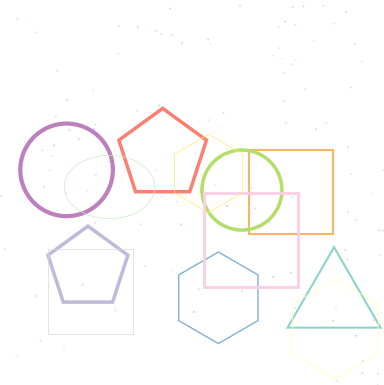[{"shape": "triangle", "thickness": 1.5, "radius": 0.7, "center": [0.868, 0.219]}, {"shape": "hexagon", "thickness": 0.5, "radius": 0.64, "center": [0.871, 0.146]}, {"shape": "pentagon", "thickness": 2.5, "radius": 0.55, "center": [0.228, 0.304]}, {"shape": "pentagon", "thickness": 2.5, "radius": 0.6, "center": [0.422, 0.599]}, {"shape": "hexagon", "thickness": 1, "radius": 0.59, "center": [0.567, 0.227]}, {"shape": "square", "thickness": 1.5, "radius": 0.55, "center": [0.755, 0.501]}, {"shape": "circle", "thickness": 2.5, "radius": 0.52, "center": [0.628, 0.506]}, {"shape": "square", "thickness": 2, "radius": 0.61, "center": [0.651, 0.378]}, {"shape": "square", "thickness": 0.5, "radius": 0.56, "center": [0.235, 0.242]}, {"shape": "circle", "thickness": 3, "radius": 0.6, "center": [0.173, 0.559]}, {"shape": "oval", "thickness": 0.5, "radius": 0.59, "center": [0.285, 0.514]}, {"shape": "hexagon", "thickness": 0.5, "radius": 0.51, "center": [0.541, 0.549]}]